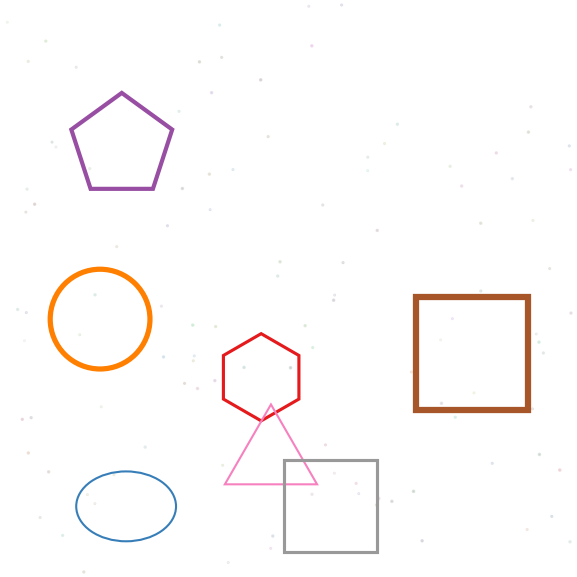[{"shape": "hexagon", "thickness": 1.5, "radius": 0.38, "center": [0.452, 0.346]}, {"shape": "oval", "thickness": 1, "radius": 0.43, "center": [0.218, 0.122]}, {"shape": "pentagon", "thickness": 2, "radius": 0.46, "center": [0.211, 0.746]}, {"shape": "circle", "thickness": 2.5, "radius": 0.43, "center": [0.173, 0.447]}, {"shape": "square", "thickness": 3, "radius": 0.49, "center": [0.817, 0.387]}, {"shape": "triangle", "thickness": 1, "radius": 0.46, "center": [0.469, 0.207]}, {"shape": "square", "thickness": 1.5, "radius": 0.4, "center": [0.572, 0.122]}]